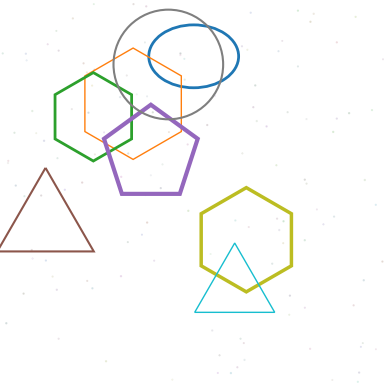[{"shape": "oval", "thickness": 2, "radius": 0.58, "center": [0.503, 0.854]}, {"shape": "hexagon", "thickness": 1, "radius": 0.72, "center": [0.346, 0.731]}, {"shape": "hexagon", "thickness": 2, "radius": 0.57, "center": [0.242, 0.697]}, {"shape": "pentagon", "thickness": 3, "radius": 0.64, "center": [0.392, 0.6]}, {"shape": "triangle", "thickness": 1.5, "radius": 0.72, "center": [0.118, 0.419]}, {"shape": "circle", "thickness": 1.5, "radius": 0.71, "center": [0.437, 0.833]}, {"shape": "hexagon", "thickness": 2.5, "radius": 0.68, "center": [0.64, 0.377]}, {"shape": "triangle", "thickness": 1, "radius": 0.6, "center": [0.61, 0.249]}]